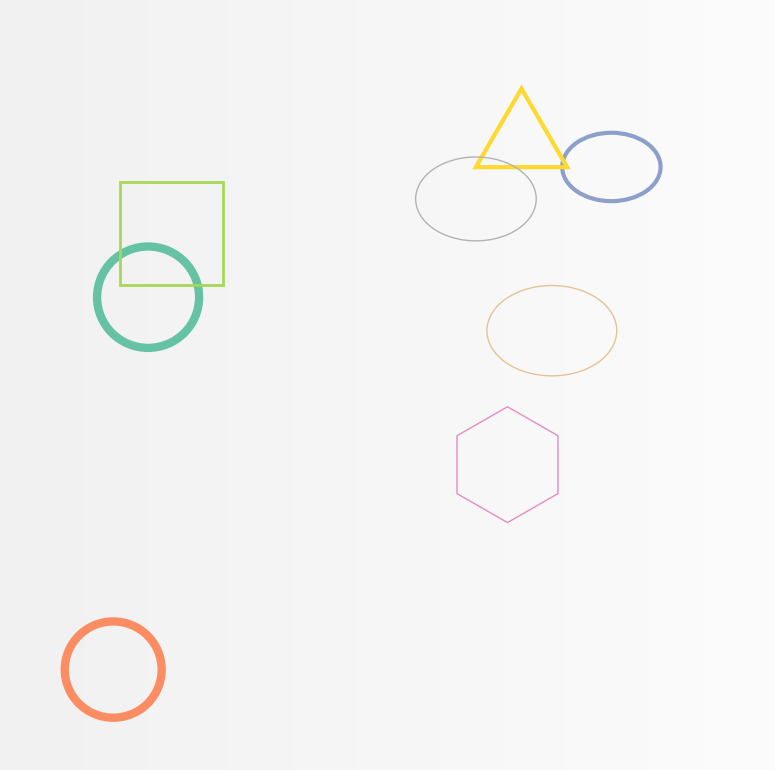[{"shape": "circle", "thickness": 3, "radius": 0.33, "center": [0.191, 0.614]}, {"shape": "circle", "thickness": 3, "radius": 0.31, "center": [0.146, 0.13]}, {"shape": "oval", "thickness": 1.5, "radius": 0.32, "center": [0.789, 0.783]}, {"shape": "hexagon", "thickness": 0.5, "radius": 0.38, "center": [0.655, 0.397]}, {"shape": "square", "thickness": 1, "radius": 0.33, "center": [0.221, 0.697]}, {"shape": "triangle", "thickness": 1.5, "radius": 0.34, "center": [0.673, 0.817]}, {"shape": "oval", "thickness": 0.5, "radius": 0.42, "center": [0.712, 0.571]}, {"shape": "oval", "thickness": 0.5, "radius": 0.39, "center": [0.614, 0.742]}]